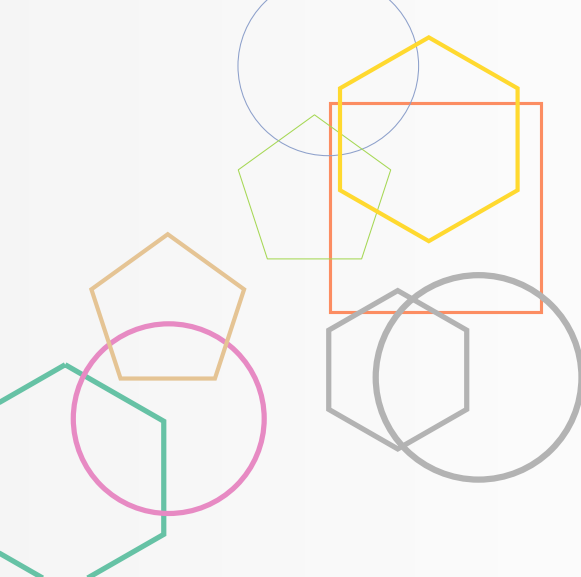[{"shape": "hexagon", "thickness": 2.5, "radius": 0.98, "center": [0.112, 0.172]}, {"shape": "square", "thickness": 1.5, "radius": 0.91, "center": [0.749, 0.64]}, {"shape": "circle", "thickness": 0.5, "radius": 0.78, "center": [0.565, 0.885]}, {"shape": "circle", "thickness": 2.5, "radius": 0.82, "center": [0.29, 0.274]}, {"shape": "pentagon", "thickness": 0.5, "radius": 0.69, "center": [0.541, 0.662]}, {"shape": "hexagon", "thickness": 2, "radius": 0.88, "center": [0.738, 0.758]}, {"shape": "pentagon", "thickness": 2, "radius": 0.69, "center": [0.289, 0.455]}, {"shape": "hexagon", "thickness": 2.5, "radius": 0.69, "center": [0.684, 0.359]}, {"shape": "circle", "thickness": 3, "radius": 0.89, "center": [0.823, 0.346]}]